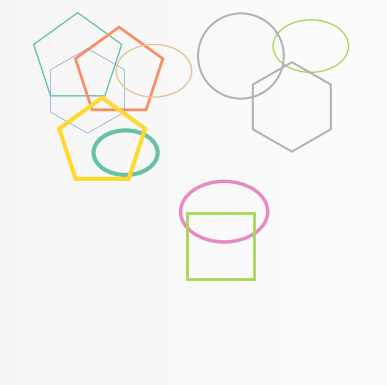[{"shape": "oval", "thickness": 3, "radius": 0.41, "center": [0.324, 0.603]}, {"shape": "pentagon", "thickness": 1, "radius": 0.6, "center": [0.201, 0.848]}, {"shape": "pentagon", "thickness": 2, "radius": 0.59, "center": [0.307, 0.811]}, {"shape": "hexagon", "thickness": 0.5, "radius": 0.55, "center": [0.226, 0.764]}, {"shape": "oval", "thickness": 2.5, "radius": 0.56, "center": [0.578, 0.45]}, {"shape": "oval", "thickness": 1, "radius": 0.49, "center": [0.802, 0.88]}, {"shape": "square", "thickness": 2, "radius": 0.43, "center": [0.569, 0.361]}, {"shape": "pentagon", "thickness": 3, "radius": 0.58, "center": [0.264, 0.63]}, {"shape": "oval", "thickness": 1, "radius": 0.49, "center": [0.397, 0.816]}, {"shape": "hexagon", "thickness": 1.5, "radius": 0.58, "center": [0.753, 0.722]}, {"shape": "circle", "thickness": 1.5, "radius": 0.55, "center": [0.622, 0.855]}]